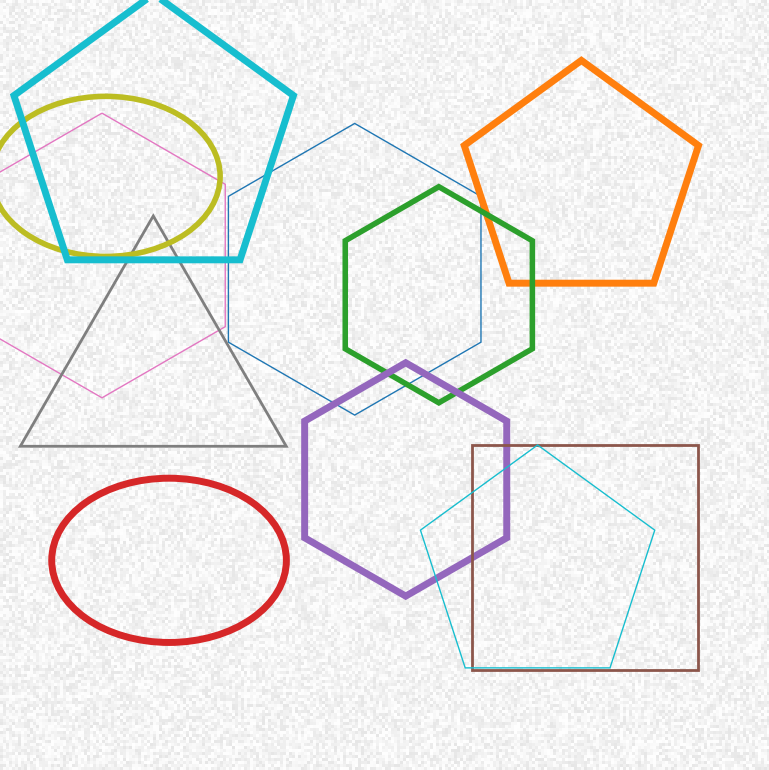[{"shape": "hexagon", "thickness": 0.5, "radius": 0.95, "center": [0.461, 0.65]}, {"shape": "pentagon", "thickness": 2.5, "radius": 0.8, "center": [0.755, 0.762]}, {"shape": "hexagon", "thickness": 2, "radius": 0.7, "center": [0.57, 0.617]}, {"shape": "oval", "thickness": 2.5, "radius": 0.76, "center": [0.22, 0.272]}, {"shape": "hexagon", "thickness": 2.5, "radius": 0.76, "center": [0.527, 0.377]}, {"shape": "square", "thickness": 1, "radius": 0.73, "center": [0.759, 0.276]}, {"shape": "hexagon", "thickness": 0.5, "radius": 0.92, "center": [0.132, 0.668]}, {"shape": "triangle", "thickness": 1, "radius": 1.0, "center": [0.199, 0.52]}, {"shape": "oval", "thickness": 2, "radius": 0.74, "center": [0.137, 0.771]}, {"shape": "pentagon", "thickness": 0.5, "radius": 0.8, "center": [0.698, 0.262]}, {"shape": "pentagon", "thickness": 2.5, "radius": 0.95, "center": [0.2, 0.817]}]